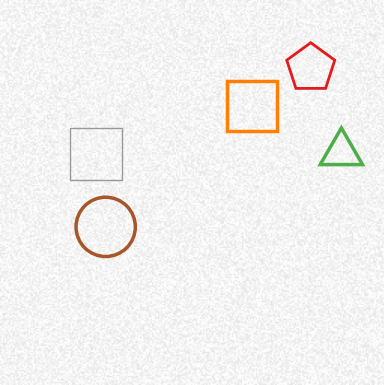[{"shape": "pentagon", "thickness": 2, "radius": 0.33, "center": [0.807, 0.823]}, {"shape": "triangle", "thickness": 2.5, "radius": 0.32, "center": [0.887, 0.604]}, {"shape": "square", "thickness": 2.5, "radius": 0.33, "center": [0.655, 0.724]}, {"shape": "circle", "thickness": 2.5, "radius": 0.38, "center": [0.274, 0.411]}, {"shape": "square", "thickness": 1, "radius": 0.33, "center": [0.25, 0.6]}]